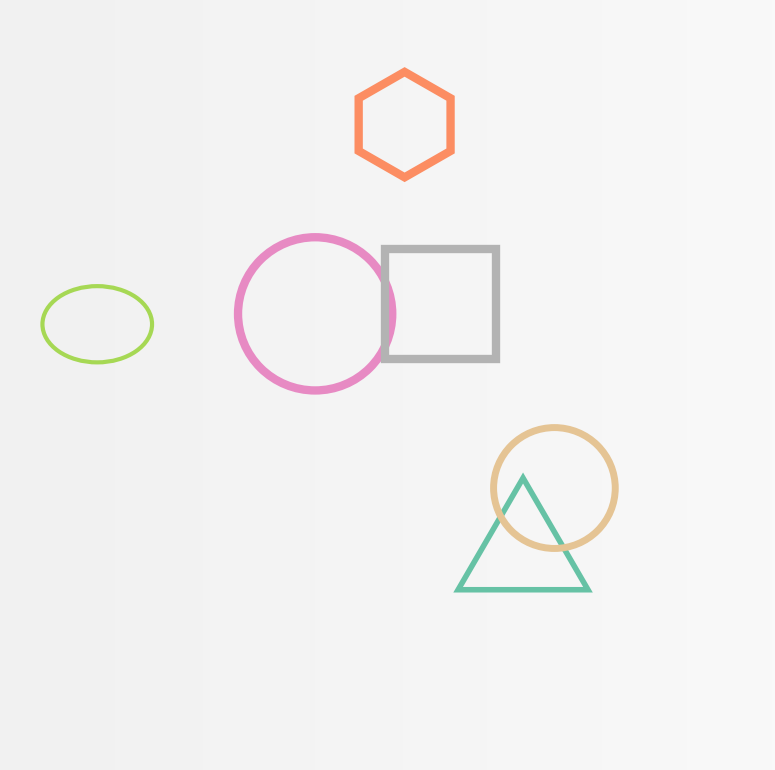[{"shape": "triangle", "thickness": 2, "radius": 0.48, "center": [0.675, 0.282]}, {"shape": "hexagon", "thickness": 3, "radius": 0.34, "center": [0.522, 0.838]}, {"shape": "circle", "thickness": 3, "radius": 0.5, "center": [0.407, 0.592]}, {"shape": "oval", "thickness": 1.5, "radius": 0.35, "center": [0.125, 0.579]}, {"shape": "circle", "thickness": 2.5, "radius": 0.39, "center": [0.715, 0.366]}, {"shape": "square", "thickness": 3, "radius": 0.36, "center": [0.569, 0.605]}]